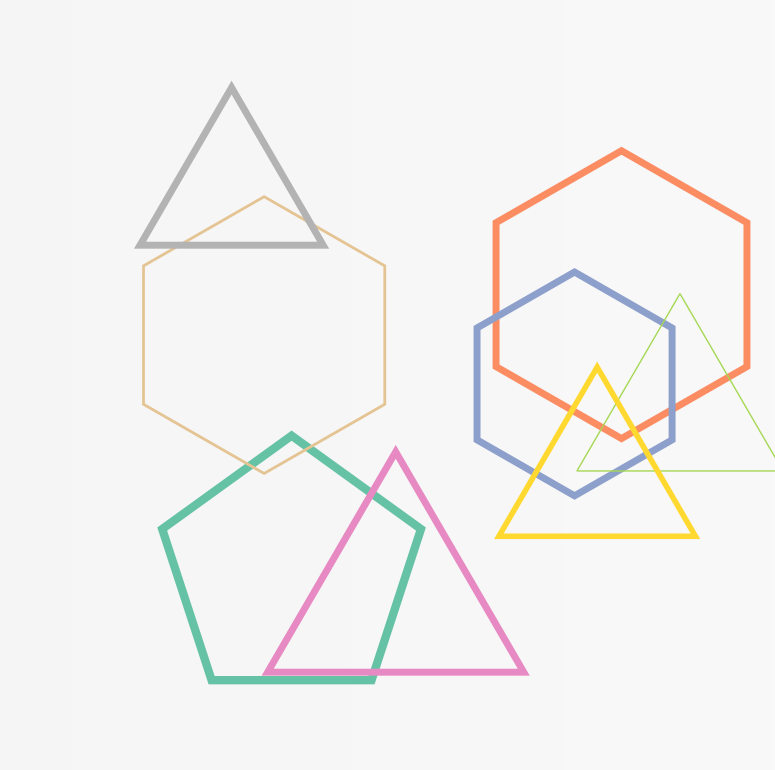[{"shape": "pentagon", "thickness": 3, "radius": 0.88, "center": [0.376, 0.259]}, {"shape": "hexagon", "thickness": 2.5, "radius": 0.93, "center": [0.802, 0.617]}, {"shape": "hexagon", "thickness": 2.5, "radius": 0.73, "center": [0.741, 0.501]}, {"shape": "triangle", "thickness": 2.5, "radius": 0.95, "center": [0.511, 0.222]}, {"shape": "triangle", "thickness": 0.5, "radius": 0.77, "center": [0.877, 0.465]}, {"shape": "triangle", "thickness": 2, "radius": 0.73, "center": [0.771, 0.377]}, {"shape": "hexagon", "thickness": 1, "radius": 0.9, "center": [0.341, 0.565]}, {"shape": "triangle", "thickness": 2.5, "radius": 0.68, "center": [0.299, 0.75]}]